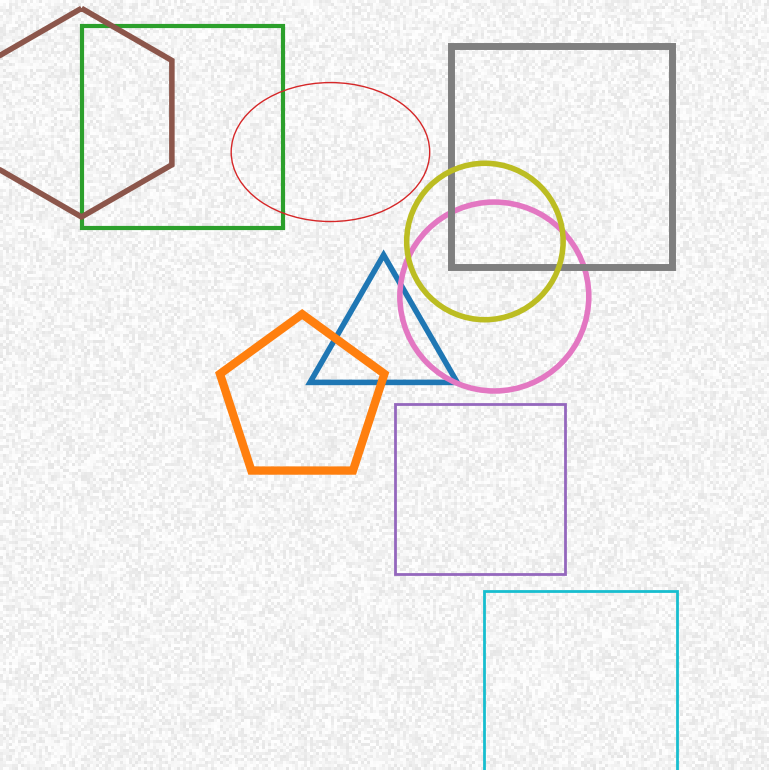[{"shape": "triangle", "thickness": 2, "radius": 0.55, "center": [0.498, 0.559]}, {"shape": "pentagon", "thickness": 3, "radius": 0.56, "center": [0.392, 0.48]}, {"shape": "square", "thickness": 1.5, "radius": 0.65, "center": [0.237, 0.835]}, {"shape": "oval", "thickness": 0.5, "radius": 0.64, "center": [0.429, 0.803]}, {"shape": "square", "thickness": 1, "radius": 0.55, "center": [0.623, 0.365]}, {"shape": "hexagon", "thickness": 2, "radius": 0.68, "center": [0.106, 0.854]}, {"shape": "circle", "thickness": 2, "radius": 0.61, "center": [0.642, 0.615]}, {"shape": "square", "thickness": 2.5, "radius": 0.72, "center": [0.729, 0.797]}, {"shape": "circle", "thickness": 2, "radius": 0.51, "center": [0.63, 0.686]}, {"shape": "square", "thickness": 1, "radius": 0.63, "center": [0.754, 0.107]}]